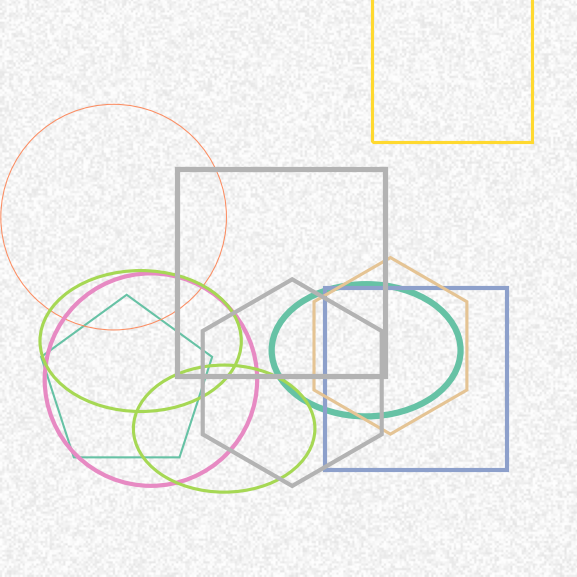[{"shape": "oval", "thickness": 3, "radius": 0.82, "center": [0.634, 0.393]}, {"shape": "pentagon", "thickness": 1, "radius": 0.78, "center": [0.219, 0.333]}, {"shape": "circle", "thickness": 0.5, "radius": 0.98, "center": [0.197, 0.623]}, {"shape": "square", "thickness": 2, "radius": 0.79, "center": [0.721, 0.343]}, {"shape": "circle", "thickness": 2, "radius": 0.92, "center": [0.261, 0.342]}, {"shape": "oval", "thickness": 1.5, "radius": 0.87, "center": [0.244, 0.409]}, {"shape": "oval", "thickness": 1.5, "radius": 0.79, "center": [0.388, 0.257]}, {"shape": "square", "thickness": 1.5, "radius": 0.69, "center": [0.782, 0.892]}, {"shape": "hexagon", "thickness": 1.5, "radius": 0.76, "center": [0.676, 0.4]}, {"shape": "square", "thickness": 2.5, "radius": 0.9, "center": [0.486, 0.528]}, {"shape": "hexagon", "thickness": 2, "radius": 0.89, "center": [0.506, 0.337]}]